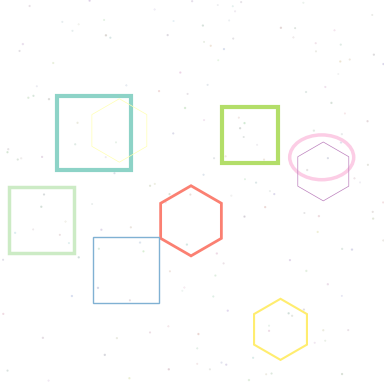[{"shape": "square", "thickness": 3, "radius": 0.48, "center": [0.245, 0.655]}, {"shape": "hexagon", "thickness": 0.5, "radius": 0.41, "center": [0.31, 0.661]}, {"shape": "hexagon", "thickness": 2, "radius": 0.46, "center": [0.496, 0.426]}, {"shape": "square", "thickness": 1, "radius": 0.43, "center": [0.327, 0.298]}, {"shape": "square", "thickness": 3, "radius": 0.36, "center": [0.649, 0.65]}, {"shape": "oval", "thickness": 2.5, "radius": 0.42, "center": [0.836, 0.591]}, {"shape": "hexagon", "thickness": 0.5, "radius": 0.38, "center": [0.84, 0.555]}, {"shape": "square", "thickness": 2.5, "radius": 0.43, "center": [0.108, 0.428]}, {"shape": "hexagon", "thickness": 1.5, "radius": 0.4, "center": [0.729, 0.145]}]